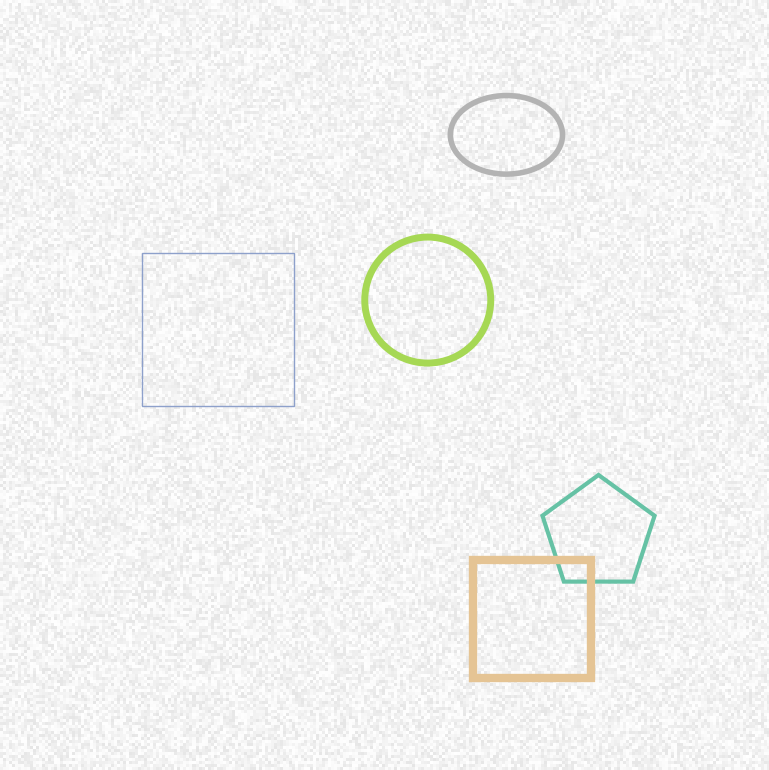[{"shape": "pentagon", "thickness": 1.5, "radius": 0.38, "center": [0.777, 0.307]}, {"shape": "square", "thickness": 0.5, "radius": 0.5, "center": [0.283, 0.572]}, {"shape": "circle", "thickness": 2.5, "radius": 0.41, "center": [0.556, 0.61]}, {"shape": "square", "thickness": 3, "radius": 0.38, "center": [0.691, 0.197]}, {"shape": "oval", "thickness": 2, "radius": 0.36, "center": [0.658, 0.825]}]